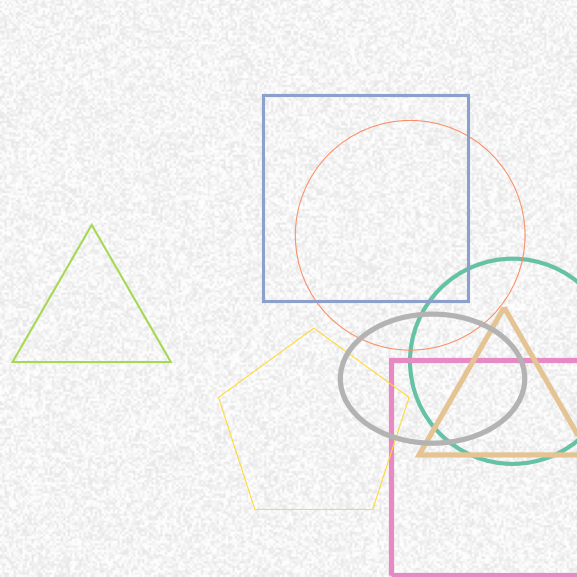[{"shape": "circle", "thickness": 2, "radius": 0.89, "center": [0.888, 0.374]}, {"shape": "circle", "thickness": 0.5, "radius": 0.99, "center": [0.71, 0.592]}, {"shape": "square", "thickness": 1.5, "radius": 0.89, "center": [0.633, 0.656]}, {"shape": "square", "thickness": 2.5, "radius": 0.93, "center": [0.864, 0.19]}, {"shape": "triangle", "thickness": 1, "radius": 0.79, "center": [0.159, 0.451]}, {"shape": "pentagon", "thickness": 0.5, "radius": 0.87, "center": [0.543, 0.257]}, {"shape": "triangle", "thickness": 2.5, "radius": 0.85, "center": [0.873, 0.296]}, {"shape": "oval", "thickness": 2.5, "radius": 0.8, "center": [0.749, 0.343]}]